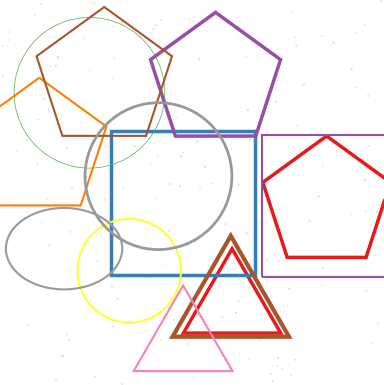[{"shape": "triangle", "thickness": 2.5, "radius": 0.73, "center": [0.603, 0.208]}, {"shape": "pentagon", "thickness": 2.5, "radius": 0.87, "center": [0.848, 0.472]}, {"shape": "square", "thickness": 2.5, "radius": 0.94, "center": [0.476, 0.474]}, {"shape": "circle", "thickness": 0.5, "radius": 0.98, "center": [0.232, 0.759]}, {"shape": "square", "thickness": 1.5, "radius": 0.92, "center": [0.863, 0.465]}, {"shape": "pentagon", "thickness": 2.5, "radius": 0.89, "center": [0.56, 0.79]}, {"shape": "pentagon", "thickness": 1.5, "radius": 0.92, "center": [0.102, 0.615]}, {"shape": "circle", "thickness": 1.5, "radius": 0.67, "center": [0.336, 0.297]}, {"shape": "pentagon", "thickness": 1.5, "radius": 0.92, "center": [0.271, 0.797]}, {"shape": "triangle", "thickness": 3, "radius": 0.87, "center": [0.599, 0.213]}, {"shape": "triangle", "thickness": 1.5, "radius": 0.74, "center": [0.476, 0.11]}, {"shape": "oval", "thickness": 1.5, "radius": 0.76, "center": [0.166, 0.354]}, {"shape": "circle", "thickness": 2, "radius": 0.95, "center": [0.412, 0.542]}]